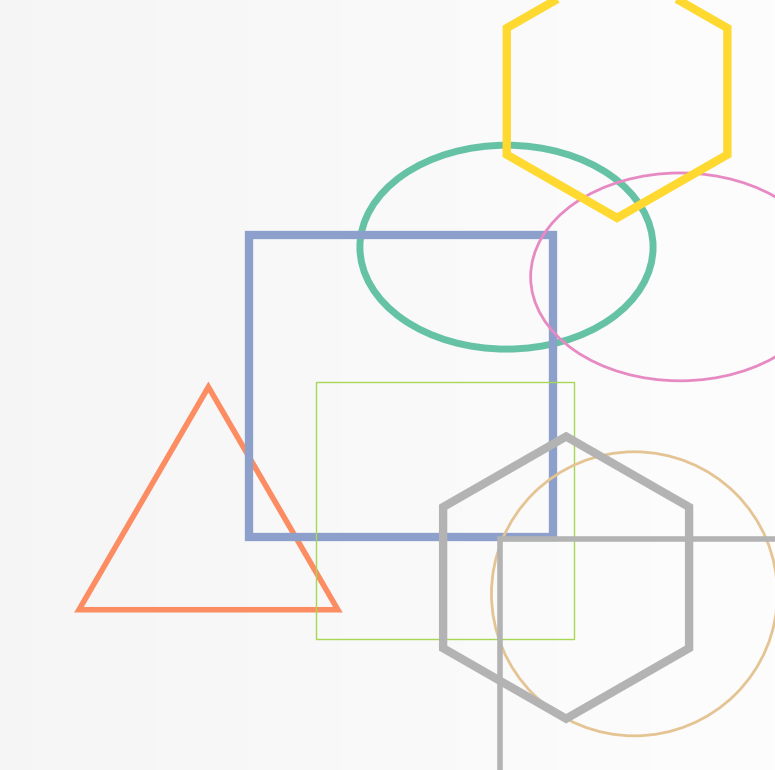[{"shape": "oval", "thickness": 2.5, "radius": 0.95, "center": [0.654, 0.679]}, {"shape": "triangle", "thickness": 2, "radius": 0.96, "center": [0.269, 0.305]}, {"shape": "square", "thickness": 3, "radius": 0.98, "center": [0.517, 0.499]}, {"shape": "oval", "thickness": 1, "radius": 0.96, "center": [0.878, 0.64]}, {"shape": "square", "thickness": 0.5, "radius": 0.83, "center": [0.574, 0.337]}, {"shape": "hexagon", "thickness": 3, "radius": 0.82, "center": [0.796, 0.881]}, {"shape": "circle", "thickness": 1, "radius": 0.92, "center": [0.819, 0.229]}, {"shape": "square", "thickness": 2, "radius": 0.99, "center": [0.843, 0.102]}, {"shape": "hexagon", "thickness": 3, "radius": 0.92, "center": [0.73, 0.25]}]